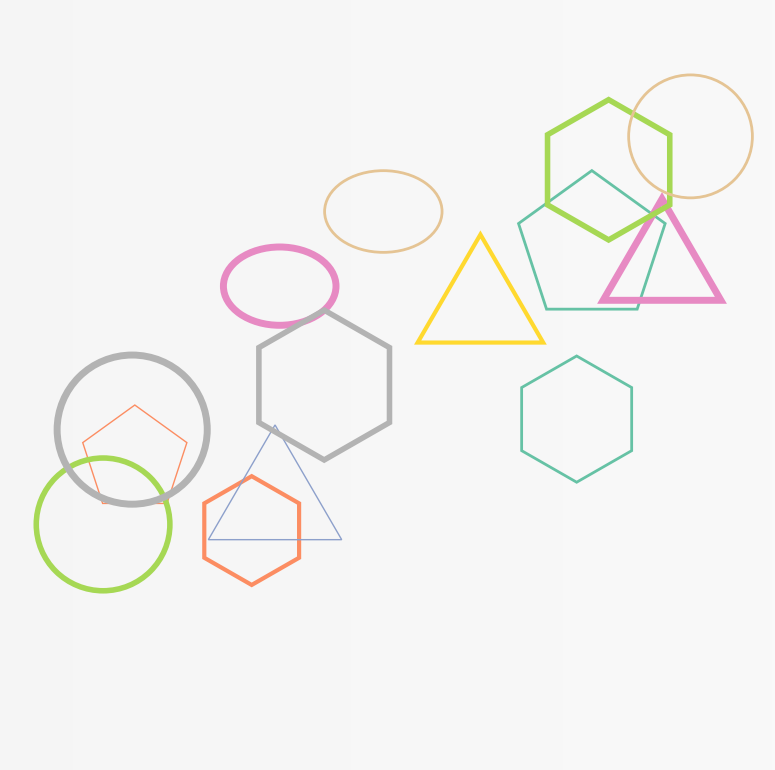[{"shape": "pentagon", "thickness": 1, "radius": 0.5, "center": [0.764, 0.679]}, {"shape": "hexagon", "thickness": 1, "radius": 0.41, "center": [0.744, 0.456]}, {"shape": "pentagon", "thickness": 0.5, "radius": 0.35, "center": [0.174, 0.403]}, {"shape": "hexagon", "thickness": 1.5, "radius": 0.35, "center": [0.325, 0.311]}, {"shape": "triangle", "thickness": 0.5, "radius": 0.5, "center": [0.355, 0.349]}, {"shape": "oval", "thickness": 2.5, "radius": 0.36, "center": [0.361, 0.628]}, {"shape": "triangle", "thickness": 2.5, "radius": 0.44, "center": [0.854, 0.654]}, {"shape": "circle", "thickness": 2, "radius": 0.43, "center": [0.133, 0.319]}, {"shape": "hexagon", "thickness": 2, "radius": 0.46, "center": [0.785, 0.779]}, {"shape": "triangle", "thickness": 1.5, "radius": 0.47, "center": [0.62, 0.602]}, {"shape": "oval", "thickness": 1, "radius": 0.38, "center": [0.495, 0.725]}, {"shape": "circle", "thickness": 1, "radius": 0.4, "center": [0.891, 0.823]}, {"shape": "hexagon", "thickness": 2, "radius": 0.49, "center": [0.418, 0.5]}, {"shape": "circle", "thickness": 2.5, "radius": 0.48, "center": [0.171, 0.442]}]